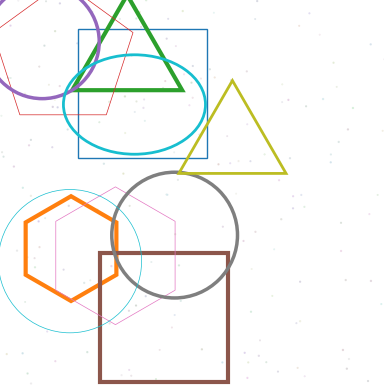[{"shape": "square", "thickness": 1, "radius": 0.84, "center": [0.371, 0.758]}, {"shape": "hexagon", "thickness": 3, "radius": 0.68, "center": [0.184, 0.354]}, {"shape": "triangle", "thickness": 3, "radius": 0.82, "center": [0.33, 0.848]}, {"shape": "pentagon", "thickness": 0.5, "radius": 0.96, "center": [0.164, 0.856]}, {"shape": "circle", "thickness": 2.5, "radius": 0.74, "center": [0.11, 0.892]}, {"shape": "square", "thickness": 3, "radius": 0.84, "center": [0.426, 0.176]}, {"shape": "hexagon", "thickness": 0.5, "radius": 0.89, "center": [0.3, 0.336]}, {"shape": "circle", "thickness": 2.5, "radius": 0.82, "center": [0.454, 0.389]}, {"shape": "triangle", "thickness": 2, "radius": 0.8, "center": [0.604, 0.63]}, {"shape": "circle", "thickness": 0.5, "radius": 0.93, "center": [0.182, 0.322]}, {"shape": "oval", "thickness": 2, "radius": 0.92, "center": [0.349, 0.729]}]